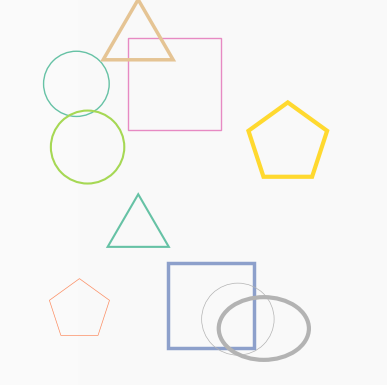[{"shape": "triangle", "thickness": 1.5, "radius": 0.46, "center": [0.357, 0.404]}, {"shape": "circle", "thickness": 1, "radius": 0.42, "center": [0.197, 0.782]}, {"shape": "pentagon", "thickness": 0.5, "radius": 0.41, "center": [0.205, 0.195]}, {"shape": "square", "thickness": 2.5, "radius": 0.56, "center": [0.544, 0.207]}, {"shape": "square", "thickness": 1, "radius": 0.6, "center": [0.45, 0.782]}, {"shape": "circle", "thickness": 1.5, "radius": 0.47, "center": [0.226, 0.618]}, {"shape": "pentagon", "thickness": 3, "radius": 0.53, "center": [0.743, 0.627]}, {"shape": "triangle", "thickness": 2.5, "radius": 0.52, "center": [0.357, 0.897]}, {"shape": "oval", "thickness": 3, "radius": 0.58, "center": [0.681, 0.147]}, {"shape": "circle", "thickness": 0.5, "radius": 0.47, "center": [0.614, 0.171]}]